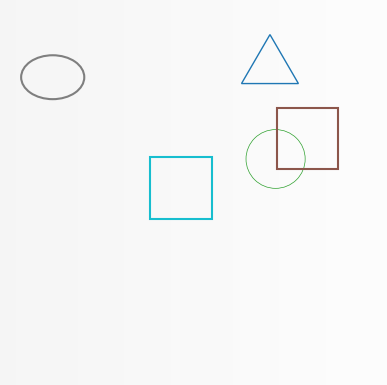[{"shape": "triangle", "thickness": 1, "radius": 0.42, "center": [0.697, 0.825]}, {"shape": "circle", "thickness": 0.5, "radius": 0.38, "center": [0.711, 0.587]}, {"shape": "square", "thickness": 1.5, "radius": 0.39, "center": [0.794, 0.64]}, {"shape": "oval", "thickness": 1.5, "radius": 0.41, "center": [0.136, 0.799]}, {"shape": "square", "thickness": 1.5, "radius": 0.4, "center": [0.467, 0.512]}]